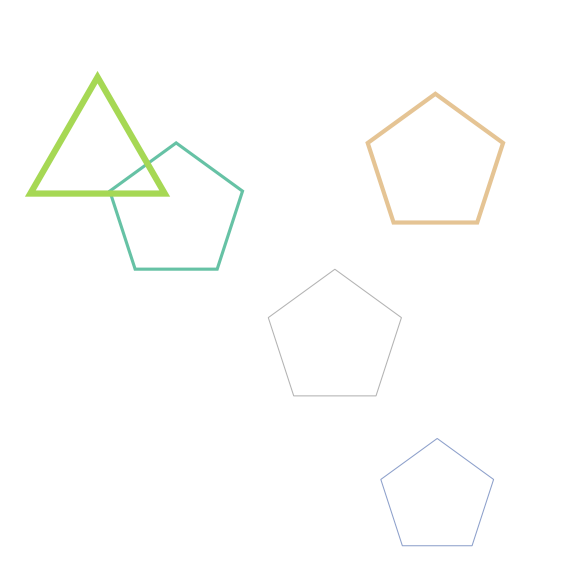[{"shape": "pentagon", "thickness": 1.5, "radius": 0.6, "center": [0.305, 0.631]}, {"shape": "pentagon", "thickness": 0.5, "radius": 0.51, "center": [0.757, 0.137]}, {"shape": "triangle", "thickness": 3, "radius": 0.67, "center": [0.169, 0.731]}, {"shape": "pentagon", "thickness": 2, "radius": 0.62, "center": [0.754, 0.713]}, {"shape": "pentagon", "thickness": 0.5, "radius": 0.61, "center": [0.58, 0.412]}]